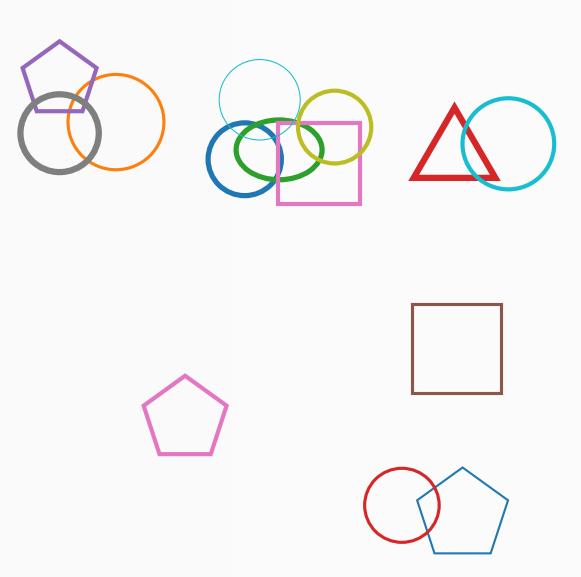[{"shape": "pentagon", "thickness": 1, "radius": 0.41, "center": [0.796, 0.107]}, {"shape": "circle", "thickness": 2.5, "radius": 0.32, "center": [0.421, 0.723]}, {"shape": "circle", "thickness": 1.5, "radius": 0.41, "center": [0.2, 0.788]}, {"shape": "oval", "thickness": 2.5, "radius": 0.37, "center": [0.48, 0.74]}, {"shape": "triangle", "thickness": 3, "radius": 0.41, "center": [0.782, 0.732]}, {"shape": "circle", "thickness": 1.5, "radius": 0.32, "center": [0.691, 0.124]}, {"shape": "pentagon", "thickness": 2, "radius": 0.33, "center": [0.103, 0.861]}, {"shape": "square", "thickness": 1.5, "radius": 0.38, "center": [0.786, 0.395]}, {"shape": "pentagon", "thickness": 2, "radius": 0.38, "center": [0.318, 0.273]}, {"shape": "square", "thickness": 2, "radius": 0.35, "center": [0.548, 0.716]}, {"shape": "circle", "thickness": 3, "radius": 0.34, "center": [0.103, 0.768]}, {"shape": "circle", "thickness": 2, "radius": 0.31, "center": [0.576, 0.779]}, {"shape": "circle", "thickness": 2, "radius": 0.39, "center": [0.875, 0.75]}, {"shape": "circle", "thickness": 0.5, "radius": 0.35, "center": [0.447, 0.826]}]